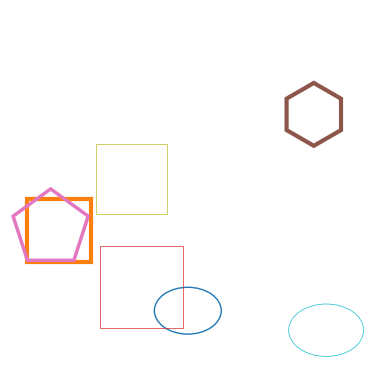[{"shape": "oval", "thickness": 1, "radius": 0.43, "center": [0.488, 0.193]}, {"shape": "square", "thickness": 3, "radius": 0.41, "center": [0.153, 0.402]}, {"shape": "square", "thickness": 0.5, "radius": 0.54, "center": [0.367, 0.254]}, {"shape": "hexagon", "thickness": 3, "radius": 0.41, "center": [0.815, 0.703]}, {"shape": "pentagon", "thickness": 2.5, "radius": 0.51, "center": [0.132, 0.407]}, {"shape": "square", "thickness": 0.5, "radius": 0.46, "center": [0.341, 0.535]}, {"shape": "oval", "thickness": 0.5, "radius": 0.49, "center": [0.847, 0.142]}]